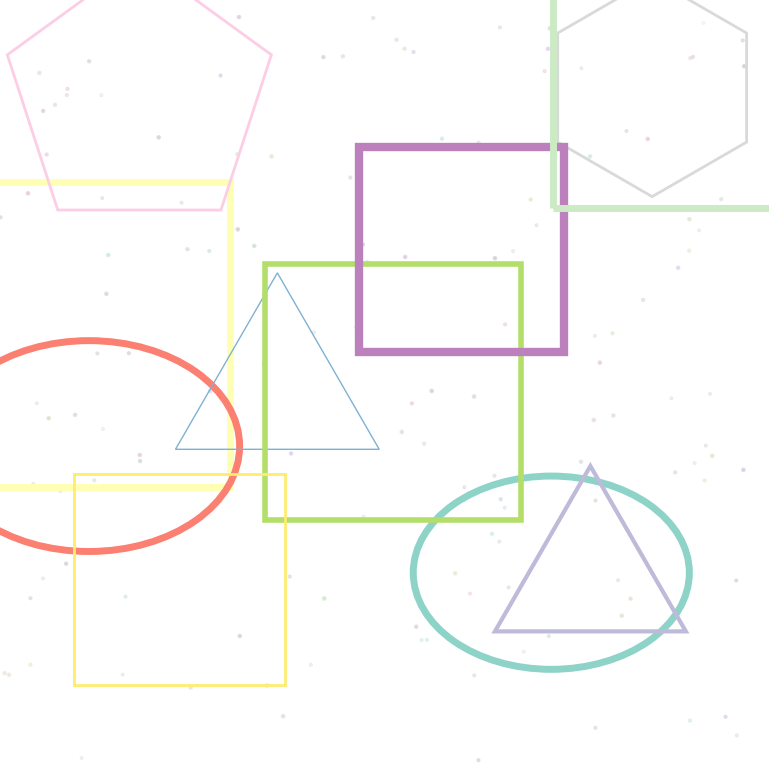[{"shape": "oval", "thickness": 2.5, "radius": 0.9, "center": [0.716, 0.256]}, {"shape": "square", "thickness": 2.5, "radius": 0.99, "center": [0.1, 0.565]}, {"shape": "triangle", "thickness": 1.5, "radius": 0.72, "center": [0.767, 0.252]}, {"shape": "oval", "thickness": 2.5, "radius": 0.98, "center": [0.116, 0.421]}, {"shape": "triangle", "thickness": 0.5, "radius": 0.76, "center": [0.36, 0.493]}, {"shape": "square", "thickness": 2, "radius": 0.83, "center": [0.51, 0.491]}, {"shape": "pentagon", "thickness": 1, "radius": 0.9, "center": [0.181, 0.873]}, {"shape": "hexagon", "thickness": 1, "radius": 0.71, "center": [0.847, 0.886]}, {"shape": "square", "thickness": 3, "radius": 0.67, "center": [0.6, 0.676]}, {"shape": "square", "thickness": 2.5, "radius": 0.83, "center": [0.883, 0.895]}, {"shape": "square", "thickness": 1, "radius": 0.68, "center": [0.233, 0.247]}]